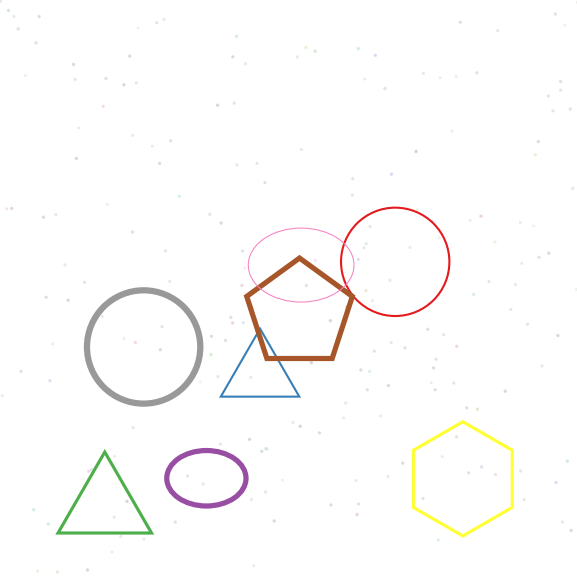[{"shape": "circle", "thickness": 1, "radius": 0.47, "center": [0.684, 0.546]}, {"shape": "triangle", "thickness": 1, "radius": 0.39, "center": [0.45, 0.352]}, {"shape": "triangle", "thickness": 1.5, "radius": 0.47, "center": [0.181, 0.123]}, {"shape": "oval", "thickness": 2.5, "radius": 0.34, "center": [0.357, 0.171]}, {"shape": "hexagon", "thickness": 1.5, "radius": 0.49, "center": [0.801, 0.17]}, {"shape": "pentagon", "thickness": 2.5, "radius": 0.48, "center": [0.519, 0.456]}, {"shape": "oval", "thickness": 0.5, "radius": 0.46, "center": [0.521, 0.54]}, {"shape": "circle", "thickness": 3, "radius": 0.49, "center": [0.249, 0.398]}]